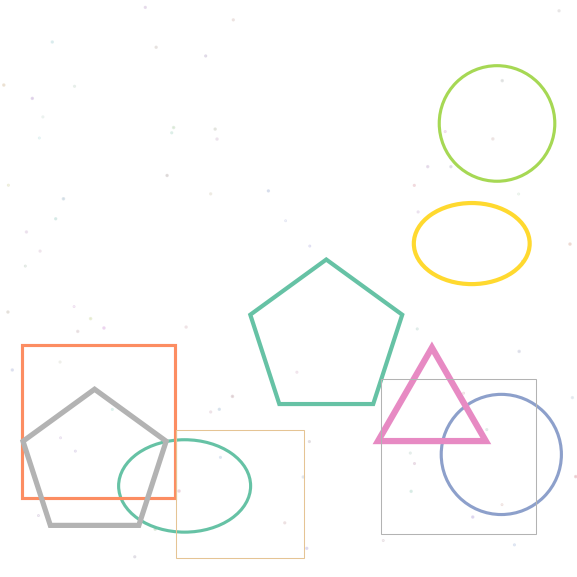[{"shape": "oval", "thickness": 1.5, "radius": 0.57, "center": [0.32, 0.158]}, {"shape": "pentagon", "thickness": 2, "radius": 0.69, "center": [0.565, 0.411]}, {"shape": "square", "thickness": 1.5, "radius": 0.66, "center": [0.171, 0.27]}, {"shape": "circle", "thickness": 1.5, "radius": 0.52, "center": [0.868, 0.212]}, {"shape": "triangle", "thickness": 3, "radius": 0.54, "center": [0.748, 0.289]}, {"shape": "circle", "thickness": 1.5, "radius": 0.5, "center": [0.861, 0.785]}, {"shape": "oval", "thickness": 2, "radius": 0.5, "center": [0.817, 0.577]}, {"shape": "square", "thickness": 0.5, "radius": 0.55, "center": [0.416, 0.143]}, {"shape": "pentagon", "thickness": 2.5, "radius": 0.65, "center": [0.164, 0.195]}, {"shape": "square", "thickness": 0.5, "radius": 0.67, "center": [0.794, 0.208]}]